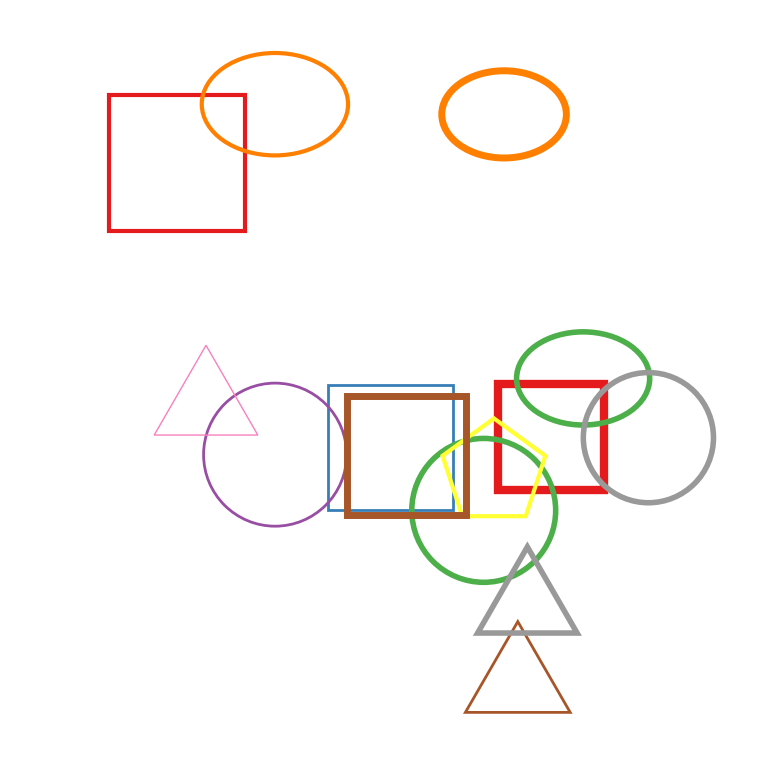[{"shape": "square", "thickness": 3, "radius": 0.34, "center": [0.716, 0.433]}, {"shape": "square", "thickness": 1.5, "radius": 0.44, "center": [0.23, 0.789]}, {"shape": "square", "thickness": 1, "radius": 0.41, "center": [0.507, 0.419]}, {"shape": "oval", "thickness": 2, "radius": 0.43, "center": [0.757, 0.509]}, {"shape": "circle", "thickness": 2, "radius": 0.47, "center": [0.628, 0.337]}, {"shape": "circle", "thickness": 1, "radius": 0.46, "center": [0.357, 0.41]}, {"shape": "oval", "thickness": 2.5, "radius": 0.4, "center": [0.655, 0.851]}, {"shape": "oval", "thickness": 1.5, "radius": 0.48, "center": [0.357, 0.865]}, {"shape": "pentagon", "thickness": 1.5, "radius": 0.35, "center": [0.642, 0.386]}, {"shape": "triangle", "thickness": 1, "radius": 0.39, "center": [0.672, 0.114]}, {"shape": "square", "thickness": 2.5, "radius": 0.39, "center": [0.528, 0.409]}, {"shape": "triangle", "thickness": 0.5, "radius": 0.39, "center": [0.268, 0.474]}, {"shape": "triangle", "thickness": 2, "radius": 0.37, "center": [0.685, 0.215]}, {"shape": "circle", "thickness": 2, "radius": 0.42, "center": [0.842, 0.432]}]